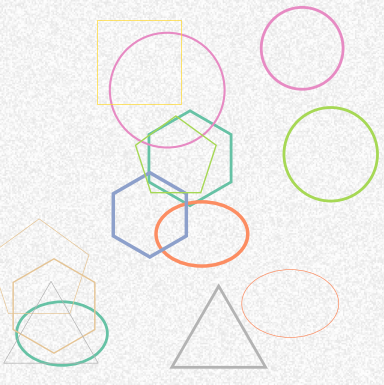[{"shape": "oval", "thickness": 2, "radius": 0.59, "center": [0.161, 0.134]}, {"shape": "hexagon", "thickness": 2, "radius": 0.62, "center": [0.494, 0.589]}, {"shape": "oval", "thickness": 2.5, "radius": 0.6, "center": [0.524, 0.392]}, {"shape": "oval", "thickness": 0.5, "radius": 0.63, "center": [0.754, 0.212]}, {"shape": "hexagon", "thickness": 2.5, "radius": 0.55, "center": [0.389, 0.442]}, {"shape": "circle", "thickness": 2, "radius": 0.53, "center": [0.785, 0.874]}, {"shape": "circle", "thickness": 1.5, "radius": 0.75, "center": [0.434, 0.766]}, {"shape": "circle", "thickness": 2, "radius": 0.61, "center": [0.859, 0.599]}, {"shape": "pentagon", "thickness": 1, "radius": 0.55, "center": [0.457, 0.589]}, {"shape": "square", "thickness": 0.5, "radius": 0.54, "center": [0.36, 0.84]}, {"shape": "hexagon", "thickness": 1, "radius": 0.61, "center": [0.14, 0.205]}, {"shape": "pentagon", "thickness": 0.5, "radius": 0.68, "center": [0.102, 0.296]}, {"shape": "triangle", "thickness": 0.5, "radius": 0.71, "center": [0.132, 0.128]}, {"shape": "triangle", "thickness": 2, "radius": 0.7, "center": [0.568, 0.116]}]